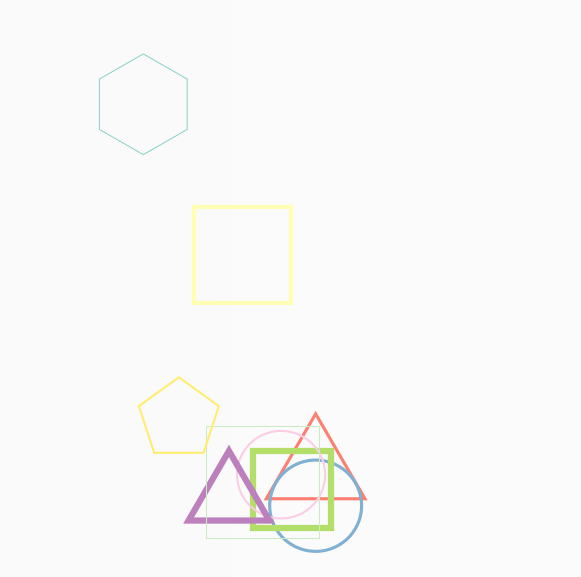[{"shape": "hexagon", "thickness": 0.5, "radius": 0.44, "center": [0.247, 0.819]}, {"shape": "square", "thickness": 2, "radius": 0.42, "center": [0.418, 0.558]}, {"shape": "triangle", "thickness": 1.5, "radius": 0.49, "center": [0.543, 0.185]}, {"shape": "circle", "thickness": 1.5, "radius": 0.4, "center": [0.543, 0.123]}, {"shape": "square", "thickness": 3, "radius": 0.33, "center": [0.503, 0.151]}, {"shape": "circle", "thickness": 1, "radius": 0.38, "center": [0.484, 0.177]}, {"shape": "triangle", "thickness": 3, "radius": 0.4, "center": [0.394, 0.138]}, {"shape": "square", "thickness": 0.5, "radius": 0.49, "center": [0.452, 0.164]}, {"shape": "pentagon", "thickness": 1, "radius": 0.36, "center": [0.308, 0.274]}]